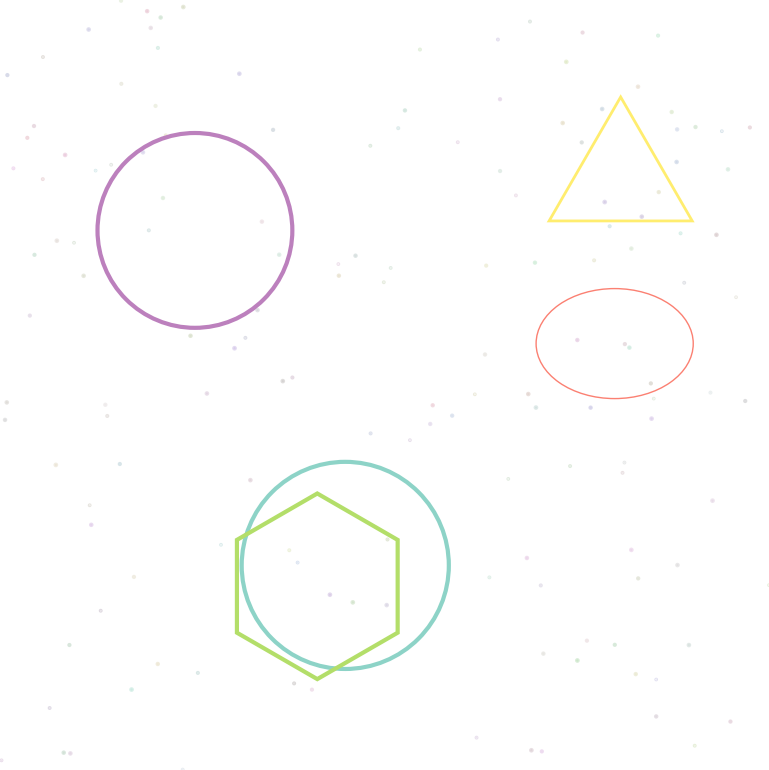[{"shape": "circle", "thickness": 1.5, "radius": 0.67, "center": [0.448, 0.266]}, {"shape": "oval", "thickness": 0.5, "radius": 0.51, "center": [0.798, 0.554]}, {"shape": "hexagon", "thickness": 1.5, "radius": 0.6, "center": [0.412, 0.239]}, {"shape": "circle", "thickness": 1.5, "radius": 0.63, "center": [0.253, 0.701]}, {"shape": "triangle", "thickness": 1, "radius": 0.54, "center": [0.806, 0.767]}]